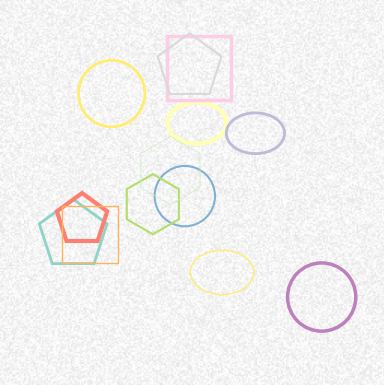[{"shape": "pentagon", "thickness": 2, "radius": 0.46, "center": [0.19, 0.39]}, {"shape": "oval", "thickness": 3, "radius": 0.38, "center": [0.511, 0.68]}, {"shape": "oval", "thickness": 2, "radius": 0.38, "center": [0.664, 0.654]}, {"shape": "pentagon", "thickness": 3, "radius": 0.34, "center": [0.213, 0.43]}, {"shape": "circle", "thickness": 1.5, "radius": 0.39, "center": [0.48, 0.491]}, {"shape": "square", "thickness": 1, "radius": 0.36, "center": [0.235, 0.391]}, {"shape": "hexagon", "thickness": 1.5, "radius": 0.39, "center": [0.397, 0.47]}, {"shape": "square", "thickness": 2.5, "radius": 0.42, "center": [0.516, 0.823]}, {"shape": "pentagon", "thickness": 1.5, "radius": 0.44, "center": [0.492, 0.827]}, {"shape": "circle", "thickness": 2.5, "radius": 0.44, "center": [0.836, 0.228]}, {"shape": "hexagon", "thickness": 0.5, "radius": 0.44, "center": [0.443, 0.557]}, {"shape": "circle", "thickness": 2, "radius": 0.43, "center": [0.29, 0.757]}, {"shape": "oval", "thickness": 1, "radius": 0.41, "center": [0.577, 0.293]}]